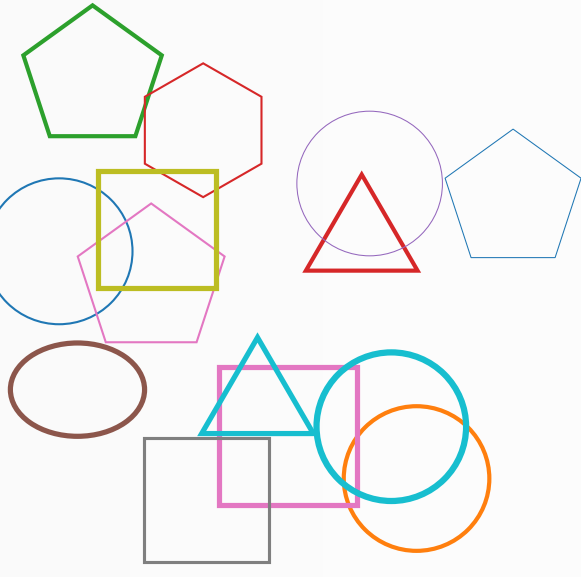[{"shape": "circle", "thickness": 1, "radius": 0.63, "center": [0.102, 0.564]}, {"shape": "pentagon", "thickness": 0.5, "radius": 0.61, "center": [0.883, 0.653]}, {"shape": "circle", "thickness": 2, "radius": 0.63, "center": [0.717, 0.171]}, {"shape": "pentagon", "thickness": 2, "radius": 0.63, "center": [0.159, 0.865]}, {"shape": "triangle", "thickness": 2, "radius": 0.55, "center": [0.622, 0.586]}, {"shape": "hexagon", "thickness": 1, "radius": 0.58, "center": [0.35, 0.774]}, {"shape": "circle", "thickness": 0.5, "radius": 0.63, "center": [0.636, 0.681]}, {"shape": "oval", "thickness": 2.5, "radius": 0.58, "center": [0.133, 0.324]}, {"shape": "square", "thickness": 2.5, "radius": 0.6, "center": [0.495, 0.244]}, {"shape": "pentagon", "thickness": 1, "radius": 0.66, "center": [0.26, 0.514]}, {"shape": "square", "thickness": 1.5, "radius": 0.54, "center": [0.355, 0.133]}, {"shape": "square", "thickness": 2.5, "radius": 0.51, "center": [0.27, 0.602]}, {"shape": "triangle", "thickness": 2.5, "radius": 0.55, "center": [0.443, 0.304]}, {"shape": "circle", "thickness": 3, "radius": 0.64, "center": [0.673, 0.26]}]